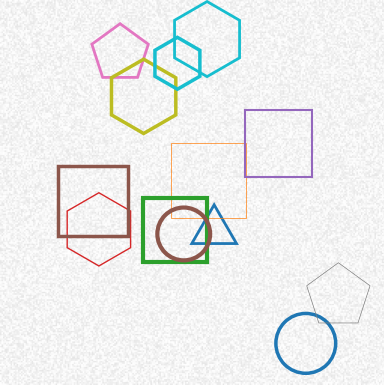[{"shape": "circle", "thickness": 2.5, "radius": 0.39, "center": [0.794, 0.108]}, {"shape": "triangle", "thickness": 2, "radius": 0.34, "center": [0.556, 0.401]}, {"shape": "square", "thickness": 0.5, "radius": 0.49, "center": [0.541, 0.532]}, {"shape": "square", "thickness": 3, "radius": 0.42, "center": [0.455, 0.403]}, {"shape": "hexagon", "thickness": 1, "radius": 0.48, "center": [0.257, 0.404]}, {"shape": "square", "thickness": 1.5, "radius": 0.43, "center": [0.723, 0.627]}, {"shape": "square", "thickness": 2.5, "radius": 0.45, "center": [0.241, 0.479]}, {"shape": "circle", "thickness": 3, "radius": 0.34, "center": [0.477, 0.392]}, {"shape": "pentagon", "thickness": 2, "radius": 0.39, "center": [0.312, 0.861]}, {"shape": "pentagon", "thickness": 0.5, "radius": 0.43, "center": [0.879, 0.231]}, {"shape": "hexagon", "thickness": 2.5, "radius": 0.48, "center": [0.373, 0.75]}, {"shape": "hexagon", "thickness": 2, "radius": 0.49, "center": [0.538, 0.899]}, {"shape": "hexagon", "thickness": 2.5, "radius": 0.34, "center": [0.461, 0.836]}]